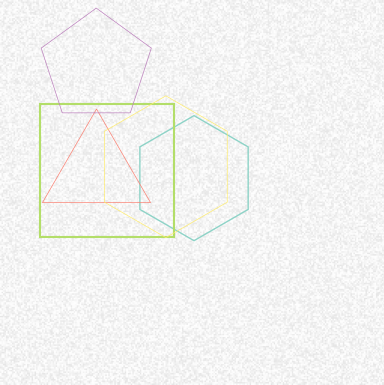[{"shape": "hexagon", "thickness": 1, "radius": 0.81, "center": [0.504, 0.537]}, {"shape": "triangle", "thickness": 0.5, "radius": 0.81, "center": [0.251, 0.555]}, {"shape": "square", "thickness": 1.5, "radius": 0.87, "center": [0.279, 0.557]}, {"shape": "pentagon", "thickness": 0.5, "radius": 0.75, "center": [0.25, 0.829]}, {"shape": "hexagon", "thickness": 0.5, "radius": 0.92, "center": [0.431, 0.567]}]